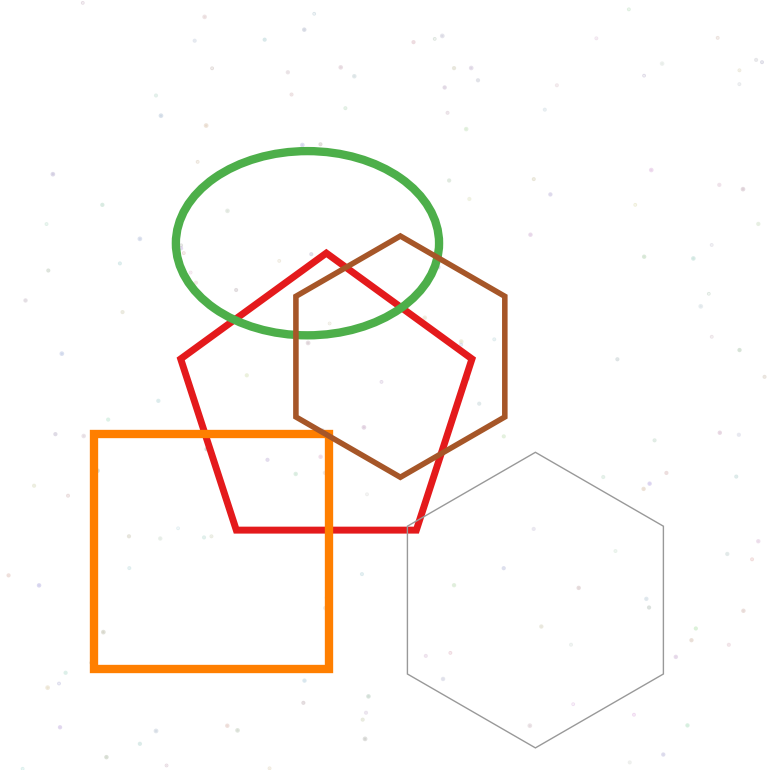[{"shape": "pentagon", "thickness": 2.5, "radius": 0.99, "center": [0.424, 0.472]}, {"shape": "oval", "thickness": 3, "radius": 0.85, "center": [0.399, 0.684]}, {"shape": "square", "thickness": 3, "radius": 0.76, "center": [0.275, 0.284]}, {"shape": "hexagon", "thickness": 2, "radius": 0.78, "center": [0.52, 0.537]}, {"shape": "hexagon", "thickness": 0.5, "radius": 0.96, "center": [0.695, 0.221]}]